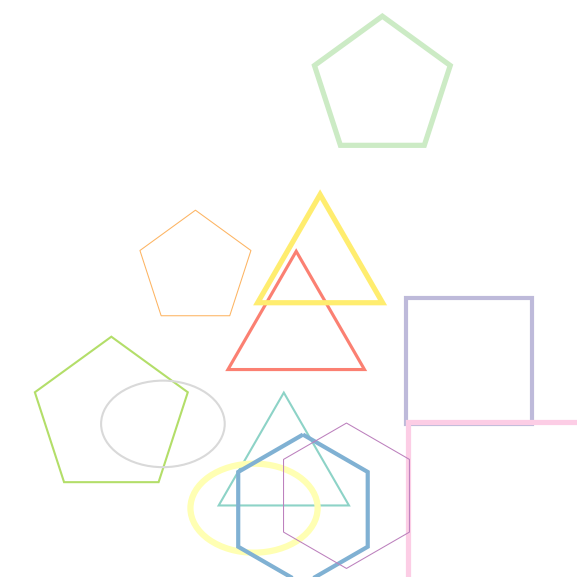[{"shape": "triangle", "thickness": 1, "radius": 0.65, "center": [0.491, 0.189]}, {"shape": "oval", "thickness": 3, "radius": 0.55, "center": [0.44, 0.119]}, {"shape": "square", "thickness": 2, "radius": 0.54, "center": [0.812, 0.374]}, {"shape": "triangle", "thickness": 1.5, "radius": 0.68, "center": [0.513, 0.427]}, {"shape": "hexagon", "thickness": 2, "radius": 0.65, "center": [0.525, 0.117]}, {"shape": "pentagon", "thickness": 0.5, "radius": 0.51, "center": [0.338, 0.534]}, {"shape": "pentagon", "thickness": 1, "radius": 0.7, "center": [0.193, 0.277]}, {"shape": "square", "thickness": 2.5, "radius": 0.74, "center": [0.854, 0.122]}, {"shape": "oval", "thickness": 1, "radius": 0.54, "center": [0.282, 0.265]}, {"shape": "hexagon", "thickness": 0.5, "radius": 0.63, "center": [0.6, 0.141]}, {"shape": "pentagon", "thickness": 2.5, "radius": 0.62, "center": [0.662, 0.847]}, {"shape": "triangle", "thickness": 2.5, "radius": 0.62, "center": [0.554, 0.537]}]